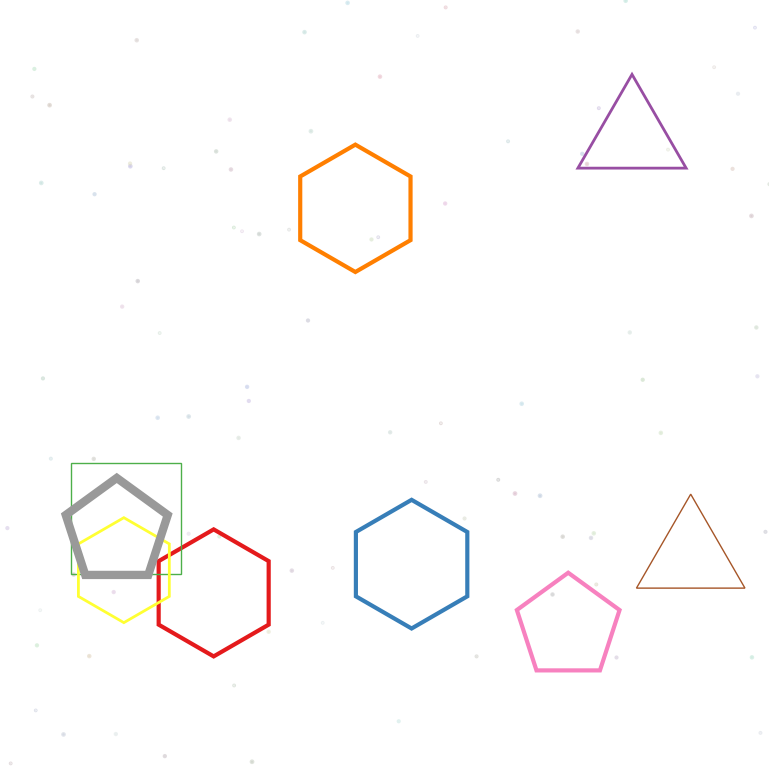[{"shape": "hexagon", "thickness": 1.5, "radius": 0.41, "center": [0.277, 0.23]}, {"shape": "hexagon", "thickness": 1.5, "radius": 0.42, "center": [0.535, 0.267]}, {"shape": "square", "thickness": 0.5, "radius": 0.36, "center": [0.164, 0.326]}, {"shape": "triangle", "thickness": 1, "radius": 0.41, "center": [0.821, 0.822]}, {"shape": "hexagon", "thickness": 1.5, "radius": 0.41, "center": [0.462, 0.729]}, {"shape": "hexagon", "thickness": 1, "radius": 0.34, "center": [0.161, 0.26]}, {"shape": "triangle", "thickness": 0.5, "radius": 0.41, "center": [0.897, 0.277]}, {"shape": "pentagon", "thickness": 1.5, "radius": 0.35, "center": [0.738, 0.186]}, {"shape": "pentagon", "thickness": 3, "radius": 0.35, "center": [0.152, 0.31]}]